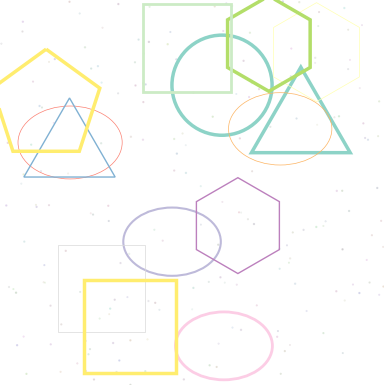[{"shape": "triangle", "thickness": 2.5, "radius": 0.74, "center": [0.781, 0.677]}, {"shape": "circle", "thickness": 2.5, "radius": 0.65, "center": [0.577, 0.779]}, {"shape": "hexagon", "thickness": 0.5, "radius": 0.64, "center": [0.822, 0.864]}, {"shape": "oval", "thickness": 1.5, "radius": 0.63, "center": [0.447, 0.372]}, {"shape": "oval", "thickness": 0.5, "radius": 0.68, "center": [0.182, 0.63]}, {"shape": "triangle", "thickness": 1, "radius": 0.68, "center": [0.181, 0.609]}, {"shape": "oval", "thickness": 0.5, "radius": 0.67, "center": [0.728, 0.665]}, {"shape": "hexagon", "thickness": 2.5, "radius": 0.62, "center": [0.698, 0.887]}, {"shape": "oval", "thickness": 2, "radius": 0.63, "center": [0.582, 0.102]}, {"shape": "square", "thickness": 0.5, "radius": 0.57, "center": [0.264, 0.251]}, {"shape": "hexagon", "thickness": 1, "radius": 0.62, "center": [0.618, 0.414]}, {"shape": "square", "thickness": 2, "radius": 0.57, "center": [0.486, 0.876]}, {"shape": "square", "thickness": 2.5, "radius": 0.6, "center": [0.338, 0.152]}, {"shape": "pentagon", "thickness": 2.5, "radius": 0.73, "center": [0.12, 0.726]}]